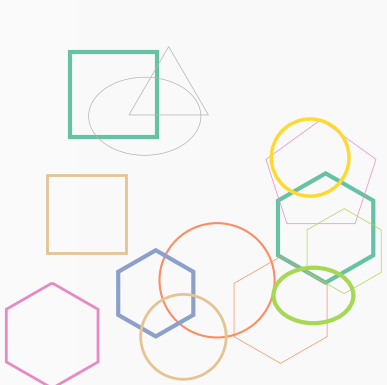[{"shape": "square", "thickness": 3, "radius": 0.56, "center": [0.293, 0.755]}, {"shape": "hexagon", "thickness": 3, "radius": 0.71, "center": [0.84, 0.408]}, {"shape": "hexagon", "thickness": 0.5, "radius": 0.69, "center": [0.724, 0.195]}, {"shape": "circle", "thickness": 1.5, "radius": 0.74, "center": [0.56, 0.272]}, {"shape": "hexagon", "thickness": 3, "radius": 0.56, "center": [0.402, 0.238]}, {"shape": "pentagon", "thickness": 0.5, "radius": 0.75, "center": [0.828, 0.54]}, {"shape": "hexagon", "thickness": 2, "radius": 0.68, "center": [0.135, 0.128]}, {"shape": "hexagon", "thickness": 0.5, "radius": 0.55, "center": [0.888, 0.348]}, {"shape": "oval", "thickness": 3, "radius": 0.52, "center": [0.809, 0.233]}, {"shape": "circle", "thickness": 2.5, "radius": 0.5, "center": [0.8, 0.591]}, {"shape": "circle", "thickness": 2, "radius": 0.55, "center": [0.473, 0.125]}, {"shape": "square", "thickness": 2, "radius": 0.51, "center": [0.224, 0.444]}, {"shape": "oval", "thickness": 0.5, "radius": 0.72, "center": [0.374, 0.698]}, {"shape": "triangle", "thickness": 0.5, "radius": 0.59, "center": [0.435, 0.761]}]